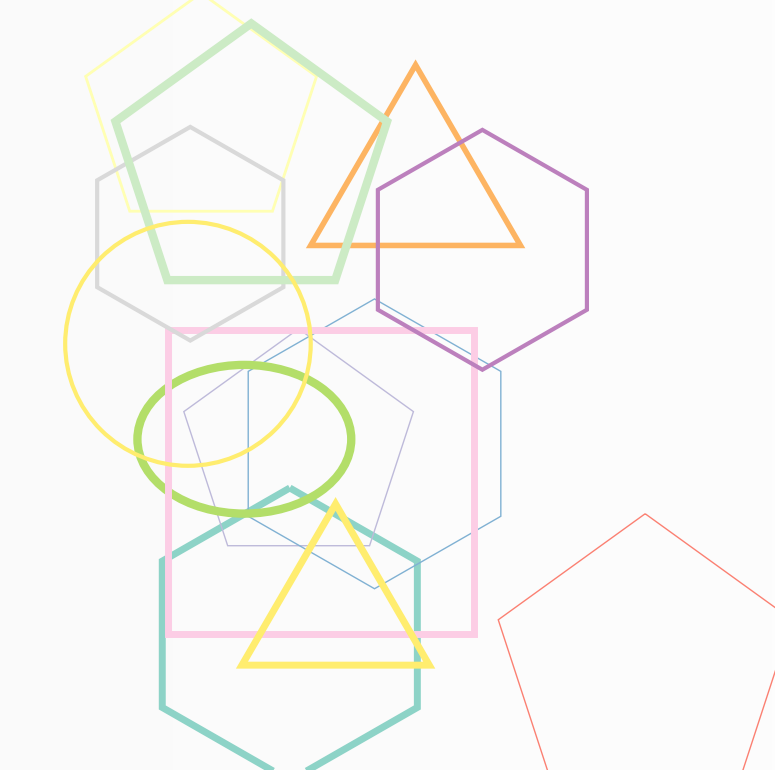[{"shape": "hexagon", "thickness": 2.5, "radius": 0.95, "center": [0.374, 0.176]}, {"shape": "pentagon", "thickness": 1, "radius": 0.78, "center": [0.259, 0.852]}, {"shape": "pentagon", "thickness": 0.5, "radius": 0.78, "center": [0.385, 0.417]}, {"shape": "pentagon", "thickness": 0.5, "radius": 1.0, "center": [0.832, 0.133]}, {"shape": "hexagon", "thickness": 0.5, "radius": 0.94, "center": [0.483, 0.424]}, {"shape": "triangle", "thickness": 2, "radius": 0.78, "center": [0.536, 0.759]}, {"shape": "oval", "thickness": 3, "radius": 0.69, "center": [0.315, 0.43]}, {"shape": "square", "thickness": 2.5, "radius": 0.99, "center": [0.414, 0.375]}, {"shape": "hexagon", "thickness": 1.5, "radius": 0.69, "center": [0.246, 0.696]}, {"shape": "hexagon", "thickness": 1.5, "radius": 0.78, "center": [0.622, 0.676]}, {"shape": "pentagon", "thickness": 3, "radius": 0.92, "center": [0.324, 0.785]}, {"shape": "triangle", "thickness": 2.5, "radius": 0.7, "center": [0.433, 0.206]}, {"shape": "circle", "thickness": 1.5, "radius": 0.79, "center": [0.243, 0.553]}]